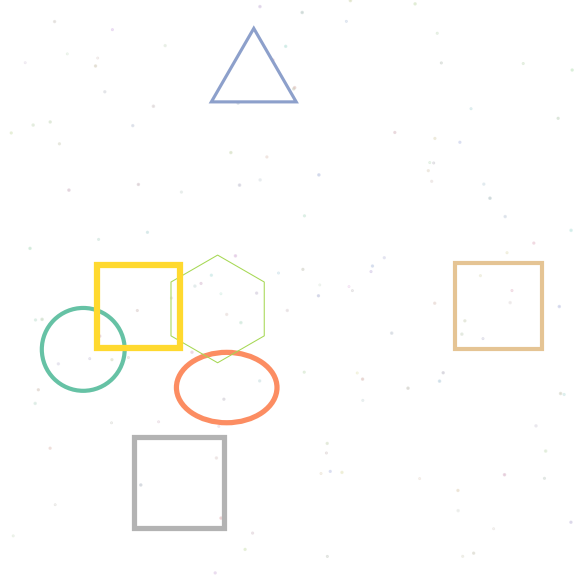[{"shape": "circle", "thickness": 2, "radius": 0.36, "center": [0.144, 0.394]}, {"shape": "oval", "thickness": 2.5, "radius": 0.44, "center": [0.393, 0.328]}, {"shape": "triangle", "thickness": 1.5, "radius": 0.42, "center": [0.439, 0.865]}, {"shape": "hexagon", "thickness": 0.5, "radius": 0.47, "center": [0.377, 0.464]}, {"shape": "square", "thickness": 3, "radius": 0.36, "center": [0.239, 0.469]}, {"shape": "square", "thickness": 2, "radius": 0.37, "center": [0.863, 0.469]}, {"shape": "square", "thickness": 2.5, "radius": 0.39, "center": [0.31, 0.163]}]